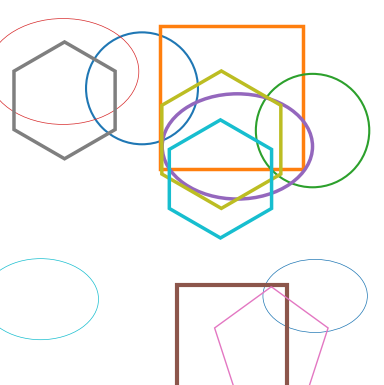[{"shape": "oval", "thickness": 0.5, "radius": 0.68, "center": [0.819, 0.231]}, {"shape": "circle", "thickness": 1.5, "radius": 0.73, "center": [0.369, 0.771]}, {"shape": "square", "thickness": 2.5, "radius": 0.93, "center": [0.601, 0.747]}, {"shape": "circle", "thickness": 1.5, "radius": 0.74, "center": [0.812, 0.661]}, {"shape": "oval", "thickness": 0.5, "radius": 0.98, "center": [0.164, 0.814]}, {"shape": "oval", "thickness": 2.5, "radius": 0.98, "center": [0.617, 0.62]}, {"shape": "square", "thickness": 3, "radius": 0.72, "center": [0.603, 0.117]}, {"shape": "pentagon", "thickness": 1, "radius": 0.77, "center": [0.705, 0.1]}, {"shape": "hexagon", "thickness": 2.5, "radius": 0.76, "center": [0.168, 0.739]}, {"shape": "hexagon", "thickness": 2.5, "radius": 0.89, "center": [0.575, 0.637]}, {"shape": "hexagon", "thickness": 2.5, "radius": 0.77, "center": [0.573, 0.535]}, {"shape": "oval", "thickness": 0.5, "radius": 0.75, "center": [0.106, 0.223]}]